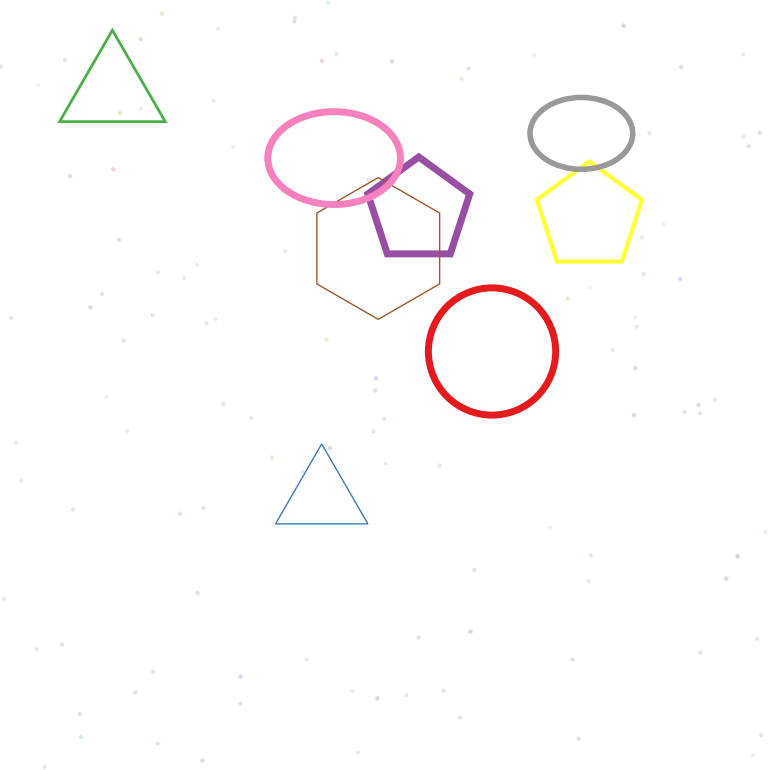[{"shape": "circle", "thickness": 2.5, "radius": 0.41, "center": [0.639, 0.544]}, {"shape": "triangle", "thickness": 0.5, "radius": 0.35, "center": [0.418, 0.354]}, {"shape": "triangle", "thickness": 1, "radius": 0.4, "center": [0.146, 0.882]}, {"shape": "pentagon", "thickness": 2.5, "radius": 0.35, "center": [0.544, 0.727]}, {"shape": "pentagon", "thickness": 1.5, "radius": 0.36, "center": [0.765, 0.718]}, {"shape": "hexagon", "thickness": 0.5, "radius": 0.46, "center": [0.491, 0.677]}, {"shape": "oval", "thickness": 2.5, "radius": 0.43, "center": [0.434, 0.795]}, {"shape": "oval", "thickness": 2, "radius": 0.33, "center": [0.755, 0.827]}]